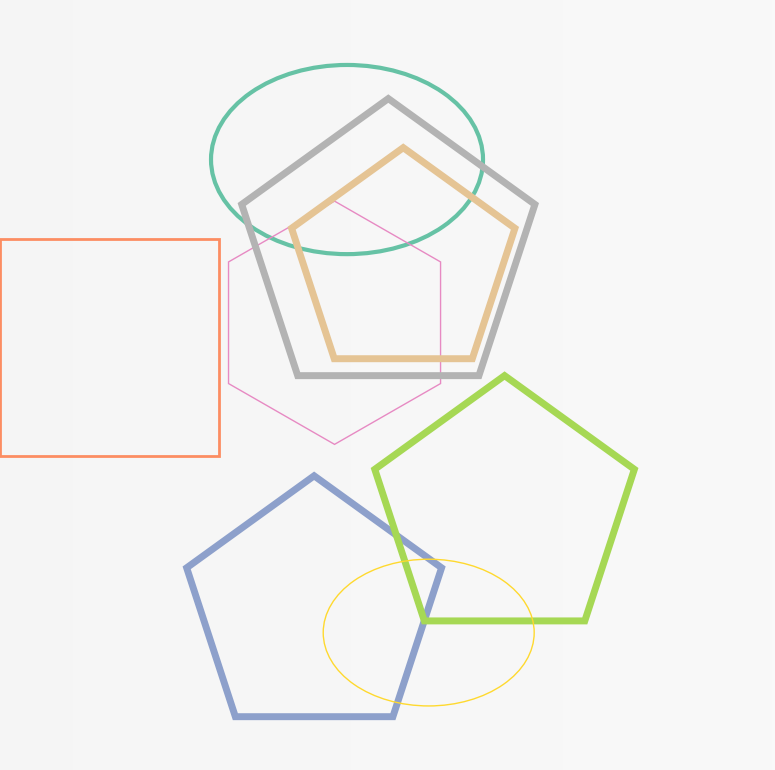[{"shape": "oval", "thickness": 1.5, "radius": 0.88, "center": [0.448, 0.793]}, {"shape": "square", "thickness": 1, "radius": 0.7, "center": [0.142, 0.548]}, {"shape": "pentagon", "thickness": 2.5, "radius": 0.86, "center": [0.405, 0.209]}, {"shape": "hexagon", "thickness": 0.5, "radius": 0.79, "center": [0.432, 0.581]}, {"shape": "pentagon", "thickness": 2.5, "radius": 0.88, "center": [0.651, 0.336]}, {"shape": "oval", "thickness": 0.5, "radius": 0.68, "center": [0.553, 0.178]}, {"shape": "pentagon", "thickness": 2.5, "radius": 0.76, "center": [0.52, 0.657]}, {"shape": "pentagon", "thickness": 2.5, "radius": 0.99, "center": [0.501, 0.673]}]